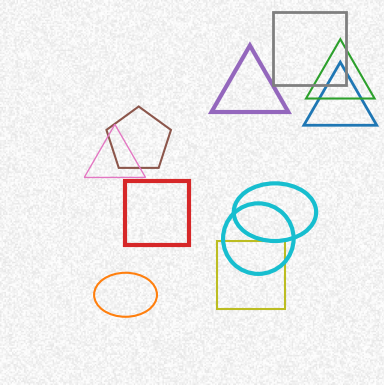[{"shape": "triangle", "thickness": 2, "radius": 0.55, "center": [0.884, 0.729]}, {"shape": "oval", "thickness": 1.5, "radius": 0.41, "center": [0.326, 0.234]}, {"shape": "triangle", "thickness": 1.5, "radius": 0.51, "center": [0.884, 0.795]}, {"shape": "square", "thickness": 3, "radius": 0.42, "center": [0.407, 0.448]}, {"shape": "triangle", "thickness": 3, "radius": 0.58, "center": [0.649, 0.767]}, {"shape": "pentagon", "thickness": 1.5, "radius": 0.44, "center": [0.36, 0.635]}, {"shape": "triangle", "thickness": 1, "radius": 0.46, "center": [0.298, 0.585]}, {"shape": "square", "thickness": 2, "radius": 0.47, "center": [0.804, 0.875]}, {"shape": "square", "thickness": 1.5, "radius": 0.44, "center": [0.652, 0.286]}, {"shape": "oval", "thickness": 3, "radius": 0.53, "center": [0.714, 0.449]}, {"shape": "circle", "thickness": 3, "radius": 0.46, "center": [0.671, 0.38]}]